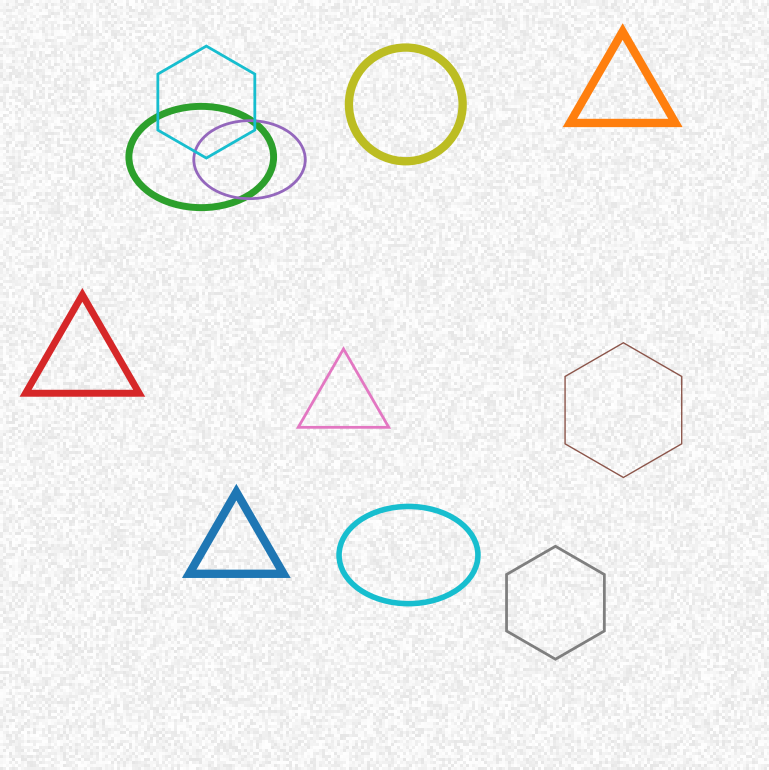[{"shape": "triangle", "thickness": 3, "radius": 0.35, "center": [0.307, 0.29]}, {"shape": "triangle", "thickness": 3, "radius": 0.4, "center": [0.809, 0.88]}, {"shape": "oval", "thickness": 2.5, "radius": 0.47, "center": [0.261, 0.796]}, {"shape": "triangle", "thickness": 2.5, "radius": 0.43, "center": [0.107, 0.532]}, {"shape": "oval", "thickness": 1, "radius": 0.36, "center": [0.324, 0.793]}, {"shape": "hexagon", "thickness": 0.5, "radius": 0.44, "center": [0.81, 0.467]}, {"shape": "triangle", "thickness": 1, "radius": 0.34, "center": [0.446, 0.479]}, {"shape": "hexagon", "thickness": 1, "radius": 0.37, "center": [0.721, 0.217]}, {"shape": "circle", "thickness": 3, "radius": 0.37, "center": [0.527, 0.864]}, {"shape": "hexagon", "thickness": 1, "radius": 0.36, "center": [0.268, 0.867]}, {"shape": "oval", "thickness": 2, "radius": 0.45, "center": [0.531, 0.279]}]